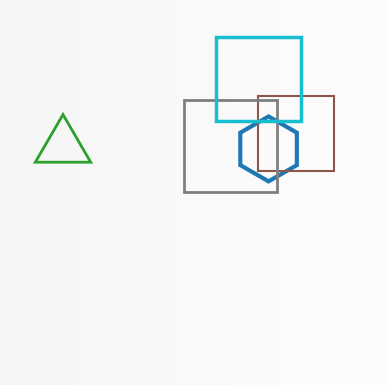[{"shape": "hexagon", "thickness": 3, "radius": 0.42, "center": [0.693, 0.613]}, {"shape": "triangle", "thickness": 2, "radius": 0.41, "center": [0.163, 0.62]}, {"shape": "square", "thickness": 1.5, "radius": 0.49, "center": [0.765, 0.654]}, {"shape": "square", "thickness": 2, "radius": 0.6, "center": [0.595, 0.621]}, {"shape": "square", "thickness": 2.5, "radius": 0.55, "center": [0.668, 0.795]}]